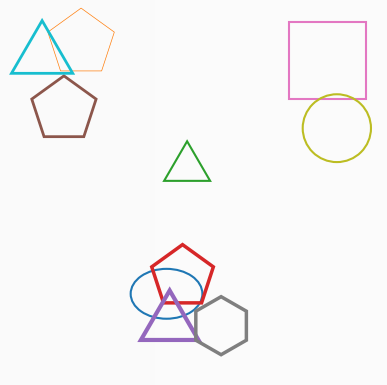[{"shape": "oval", "thickness": 1.5, "radius": 0.46, "center": [0.43, 0.237]}, {"shape": "pentagon", "thickness": 0.5, "radius": 0.45, "center": [0.209, 0.889]}, {"shape": "triangle", "thickness": 1.5, "radius": 0.34, "center": [0.483, 0.565]}, {"shape": "pentagon", "thickness": 2.5, "radius": 0.42, "center": [0.471, 0.281]}, {"shape": "triangle", "thickness": 3, "radius": 0.43, "center": [0.438, 0.16]}, {"shape": "pentagon", "thickness": 2, "radius": 0.44, "center": [0.165, 0.716]}, {"shape": "square", "thickness": 1.5, "radius": 0.5, "center": [0.846, 0.843]}, {"shape": "hexagon", "thickness": 2.5, "radius": 0.38, "center": [0.571, 0.154]}, {"shape": "circle", "thickness": 1.5, "radius": 0.44, "center": [0.869, 0.667]}, {"shape": "triangle", "thickness": 2, "radius": 0.46, "center": [0.109, 0.855]}]